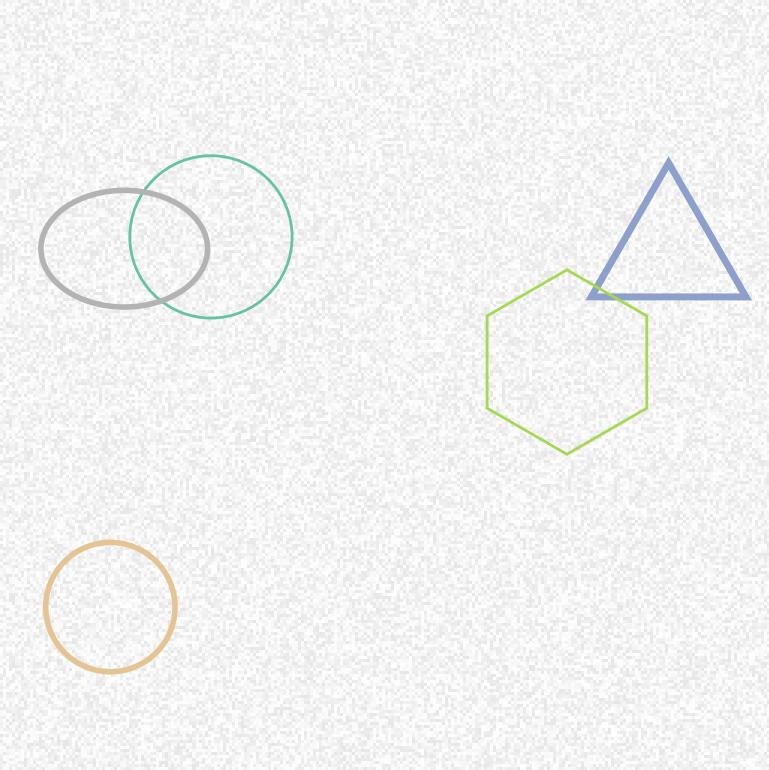[{"shape": "circle", "thickness": 1, "radius": 0.53, "center": [0.274, 0.692]}, {"shape": "triangle", "thickness": 2.5, "radius": 0.58, "center": [0.868, 0.672]}, {"shape": "hexagon", "thickness": 1, "radius": 0.6, "center": [0.736, 0.53]}, {"shape": "circle", "thickness": 2, "radius": 0.42, "center": [0.143, 0.212]}, {"shape": "oval", "thickness": 2, "radius": 0.54, "center": [0.161, 0.677]}]